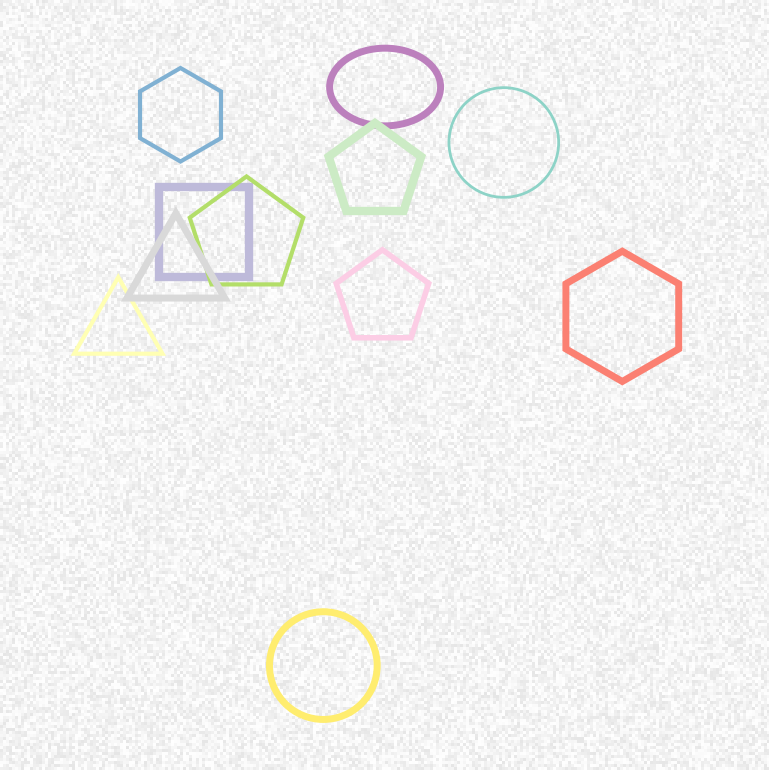[{"shape": "circle", "thickness": 1, "radius": 0.36, "center": [0.654, 0.815]}, {"shape": "triangle", "thickness": 1.5, "radius": 0.33, "center": [0.154, 0.574]}, {"shape": "square", "thickness": 3, "radius": 0.29, "center": [0.265, 0.699]}, {"shape": "hexagon", "thickness": 2.5, "radius": 0.42, "center": [0.808, 0.589]}, {"shape": "hexagon", "thickness": 1.5, "radius": 0.3, "center": [0.234, 0.851]}, {"shape": "pentagon", "thickness": 1.5, "radius": 0.39, "center": [0.32, 0.693]}, {"shape": "pentagon", "thickness": 2, "radius": 0.32, "center": [0.497, 0.612]}, {"shape": "triangle", "thickness": 2.5, "radius": 0.37, "center": [0.228, 0.65]}, {"shape": "oval", "thickness": 2.5, "radius": 0.36, "center": [0.5, 0.887]}, {"shape": "pentagon", "thickness": 3, "radius": 0.32, "center": [0.487, 0.777]}, {"shape": "circle", "thickness": 2.5, "radius": 0.35, "center": [0.42, 0.136]}]